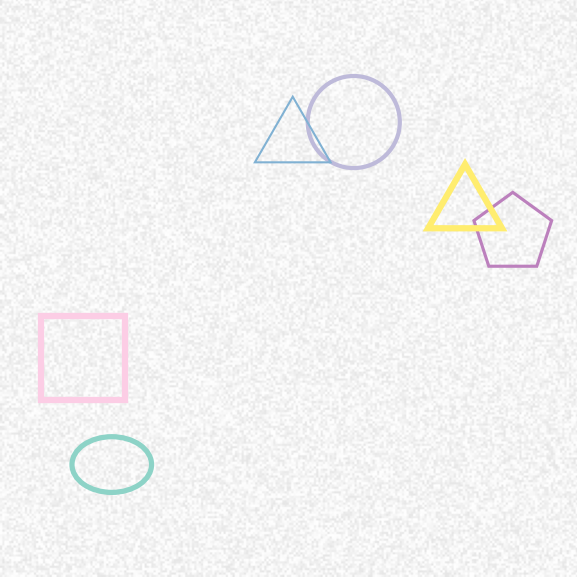[{"shape": "oval", "thickness": 2.5, "radius": 0.34, "center": [0.194, 0.195]}, {"shape": "circle", "thickness": 2, "radius": 0.4, "center": [0.613, 0.788]}, {"shape": "triangle", "thickness": 1, "radius": 0.38, "center": [0.507, 0.756]}, {"shape": "square", "thickness": 3, "radius": 0.36, "center": [0.143, 0.379]}, {"shape": "pentagon", "thickness": 1.5, "radius": 0.35, "center": [0.888, 0.595]}, {"shape": "triangle", "thickness": 3, "radius": 0.37, "center": [0.805, 0.641]}]